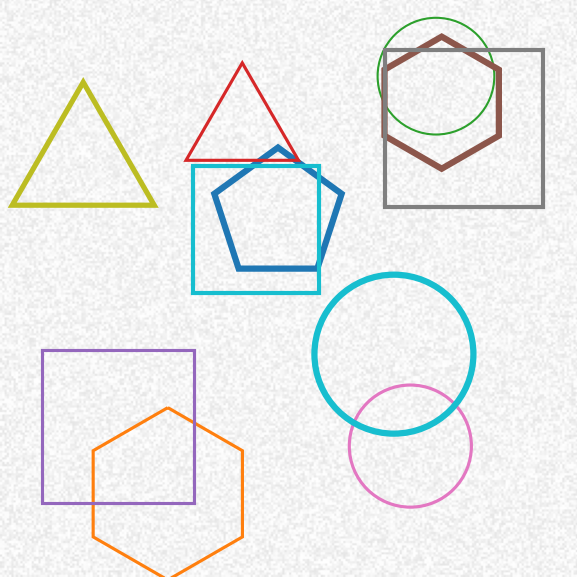[{"shape": "pentagon", "thickness": 3, "radius": 0.58, "center": [0.481, 0.628]}, {"shape": "hexagon", "thickness": 1.5, "radius": 0.75, "center": [0.291, 0.144]}, {"shape": "circle", "thickness": 1, "radius": 0.51, "center": [0.755, 0.867]}, {"shape": "triangle", "thickness": 1.5, "radius": 0.56, "center": [0.42, 0.778]}, {"shape": "square", "thickness": 1.5, "radius": 0.66, "center": [0.204, 0.26]}, {"shape": "hexagon", "thickness": 3, "radius": 0.57, "center": [0.765, 0.821]}, {"shape": "circle", "thickness": 1.5, "radius": 0.53, "center": [0.711, 0.227]}, {"shape": "square", "thickness": 2, "radius": 0.68, "center": [0.804, 0.777]}, {"shape": "triangle", "thickness": 2.5, "radius": 0.71, "center": [0.144, 0.715]}, {"shape": "square", "thickness": 2, "radius": 0.55, "center": [0.443, 0.602]}, {"shape": "circle", "thickness": 3, "radius": 0.69, "center": [0.682, 0.386]}]